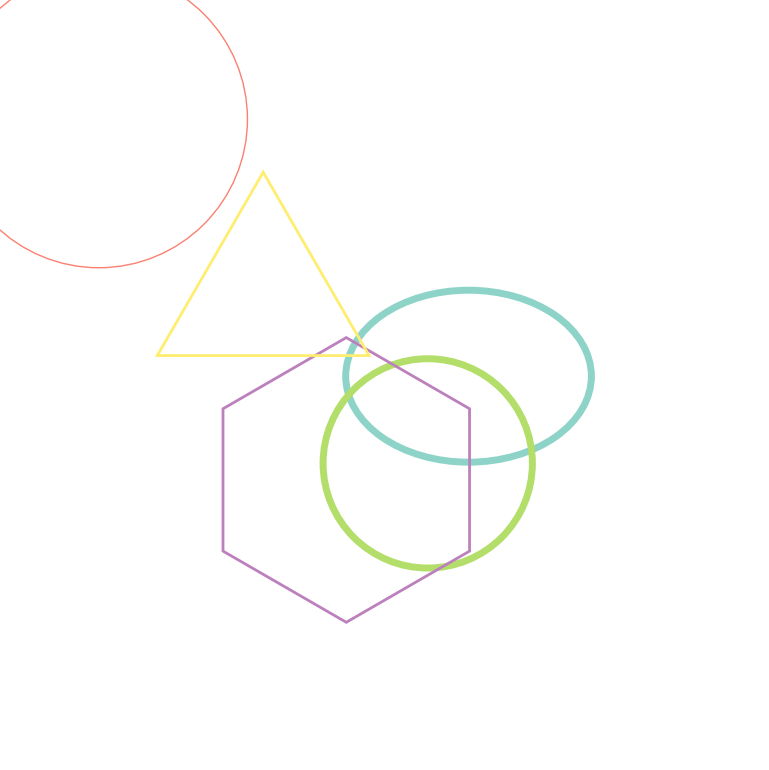[{"shape": "oval", "thickness": 2.5, "radius": 0.8, "center": [0.609, 0.511]}, {"shape": "circle", "thickness": 0.5, "radius": 0.96, "center": [0.128, 0.845]}, {"shape": "circle", "thickness": 2.5, "radius": 0.68, "center": [0.556, 0.398]}, {"shape": "hexagon", "thickness": 1, "radius": 0.92, "center": [0.45, 0.377]}, {"shape": "triangle", "thickness": 1, "radius": 0.79, "center": [0.342, 0.618]}]